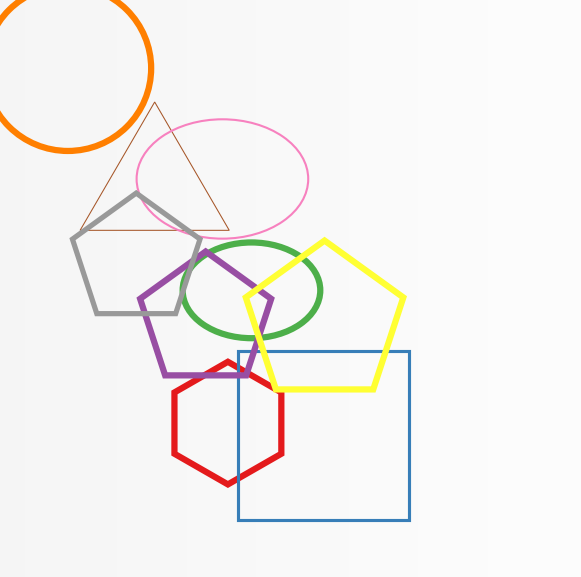[{"shape": "hexagon", "thickness": 3, "radius": 0.53, "center": [0.392, 0.266]}, {"shape": "square", "thickness": 1.5, "radius": 0.73, "center": [0.556, 0.245]}, {"shape": "oval", "thickness": 3, "radius": 0.59, "center": [0.433, 0.496]}, {"shape": "pentagon", "thickness": 3, "radius": 0.59, "center": [0.354, 0.445]}, {"shape": "circle", "thickness": 3, "radius": 0.72, "center": [0.117, 0.881]}, {"shape": "pentagon", "thickness": 3, "radius": 0.71, "center": [0.558, 0.44]}, {"shape": "triangle", "thickness": 0.5, "radius": 0.74, "center": [0.266, 0.674]}, {"shape": "oval", "thickness": 1, "radius": 0.74, "center": [0.383, 0.689]}, {"shape": "pentagon", "thickness": 2.5, "radius": 0.58, "center": [0.234, 0.549]}]